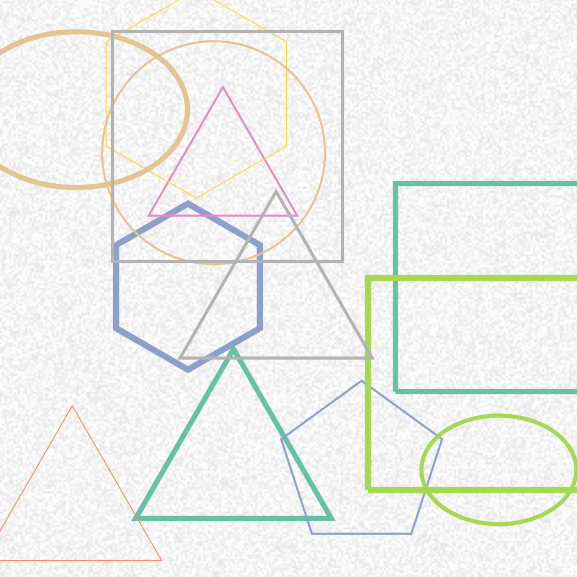[{"shape": "triangle", "thickness": 2.5, "radius": 0.98, "center": [0.404, 0.199]}, {"shape": "square", "thickness": 2.5, "radius": 0.9, "center": [0.864, 0.502]}, {"shape": "triangle", "thickness": 0.5, "radius": 0.89, "center": [0.125, 0.118]}, {"shape": "pentagon", "thickness": 1, "radius": 0.73, "center": [0.626, 0.193]}, {"shape": "hexagon", "thickness": 3, "radius": 0.72, "center": [0.326, 0.503]}, {"shape": "triangle", "thickness": 1, "radius": 0.74, "center": [0.386, 0.7]}, {"shape": "oval", "thickness": 2, "radius": 0.67, "center": [0.864, 0.185]}, {"shape": "square", "thickness": 3, "radius": 0.92, "center": [0.821, 0.334]}, {"shape": "hexagon", "thickness": 0.5, "radius": 0.9, "center": [0.34, 0.836]}, {"shape": "circle", "thickness": 1, "radius": 0.97, "center": [0.37, 0.735]}, {"shape": "oval", "thickness": 2.5, "radius": 0.96, "center": [0.132, 0.809]}, {"shape": "triangle", "thickness": 1.5, "radius": 0.96, "center": [0.478, 0.475]}, {"shape": "square", "thickness": 1.5, "radius": 1.0, "center": [0.393, 0.747]}]